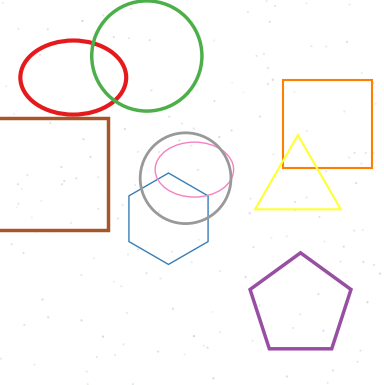[{"shape": "oval", "thickness": 3, "radius": 0.69, "center": [0.19, 0.799]}, {"shape": "hexagon", "thickness": 1, "radius": 0.59, "center": [0.438, 0.432]}, {"shape": "circle", "thickness": 2.5, "radius": 0.72, "center": [0.381, 0.855]}, {"shape": "pentagon", "thickness": 2.5, "radius": 0.69, "center": [0.781, 0.205]}, {"shape": "square", "thickness": 1.5, "radius": 0.57, "center": [0.851, 0.677]}, {"shape": "triangle", "thickness": 1.5, "radius": 0.64, "center": [0.774, 0.521]}, {"shape": "square", "thickness": 2.5, "radius": 0.73, "center": [0.135, 0.547]}, {"shape": "oval", "thickness": 1, "radius": 0.51, "center": [0.505, 0.559]}, {"shape": "circle", "thickness": 2, "radius": 0.59, "center": [0.482, 0.537]}]